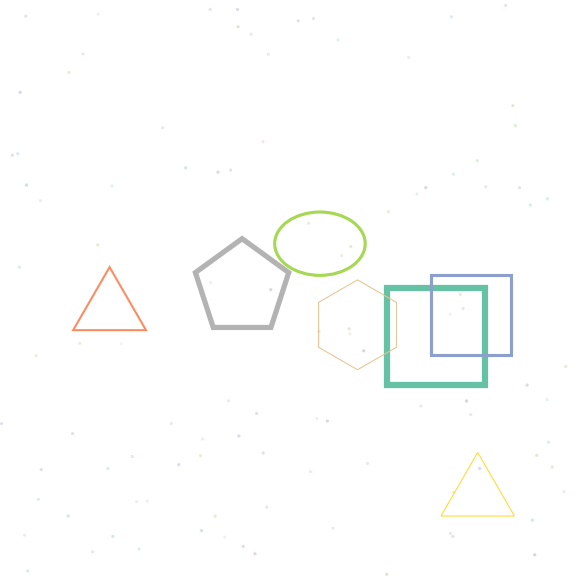[{"shape": "square", "thickness": 3, "radius": 0.42, "center": [0.755, 0.417]}, {"shape": "triangle", "thickness": 1, "radius": 0.36, "center": [0.19, 0.464]}, {"shape": "square", "thickness": 1.5, "radius": 0.35, "center": [0.816, 0.453]}, {"shape": "oval", "thickness": 1.5, "radius": 0.39, "center": [0.554, 0.577]}, {"shape": "triangle", "thickness": 0.5, "radius": 0.37, "center": [0.827, 0.142]}, {"shape": "hexagon", "thickness": 0.5, "radius": 0.39, "center": [0.619, 0.437]}, {"shape": "pentagon", "thickness": 2.5, "radius": 0.42, "center": [0.419, 0.501]}]